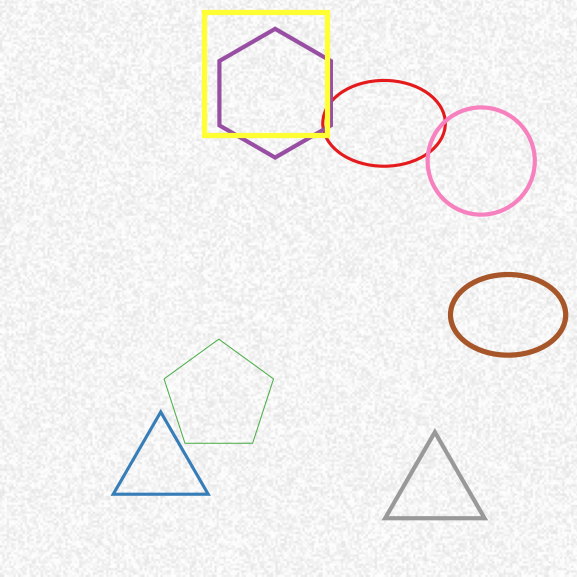[{"shape": "oval", "thickness": 1.5, "radius": 0.53, "center": [0.665, 0.786]}, {"shape": "triangle", "thickness": 1.5, "radius": 0.47, "center": [0.278, 0.191]}, {"shape": "pentagon", "thickness": 0.5, "radius": 0.5, "center": [0.379, 0.312]}, {"shape": "hexagon", "thickness": 2, "radius": 0.56, "center": [0.476, 0.838]}, {"shape": "square", "thickness": 2.5, "radius": 0.53, "center": [0.459, 0.872]}, {"shape": "oval", "thickness": 2.5, "radius": 0.5, "center": [0.88, 0.454]}, {"shape": "circle", "thickness": 2, "radius": 0.46, "center": [0.833, 0.72]}, {"shape": "triangle", "thickness": 2, "radius": 0.5, "center": [0.753, 0.151]}]